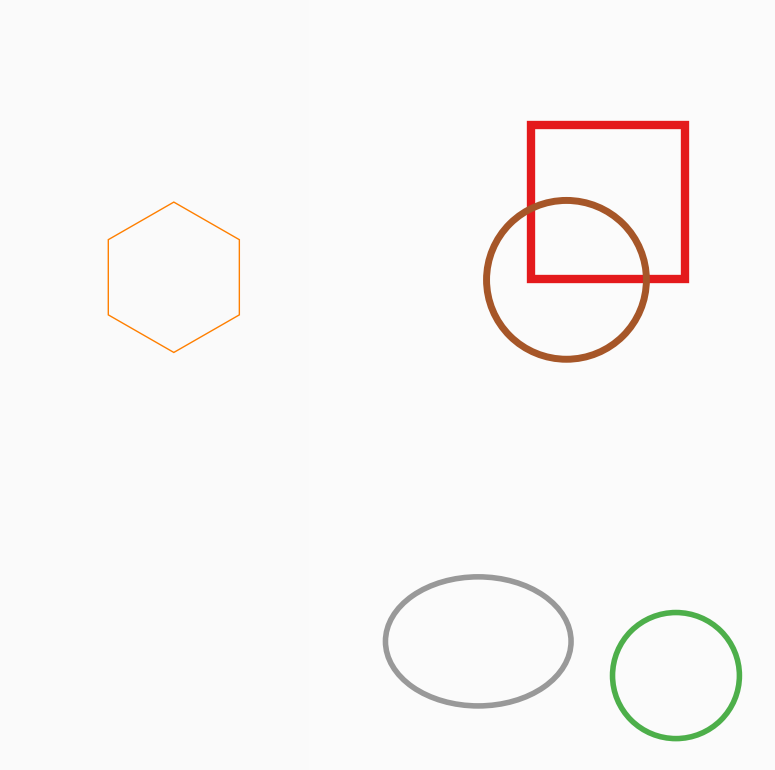[{"shape": "square", "thickness": 3, "radius": 0.5, "center": [0.785, 0.738]}, {"shape": "circle", "thickness": 2, "radius": 0.41, "center": [0.872, 0.123]}, {"shape": "hexagon", "thickness": 0.5, "radius": 0.49, "center": [0.224, 0.64]}, {"shape": "circle", "thickness": 2.5, "radius": 0.52, "center": [0.731, 0.637]}, {"shape": "oval", "thickness": 2, "radius": 0.6, "center": [0.617, 0.167]}]